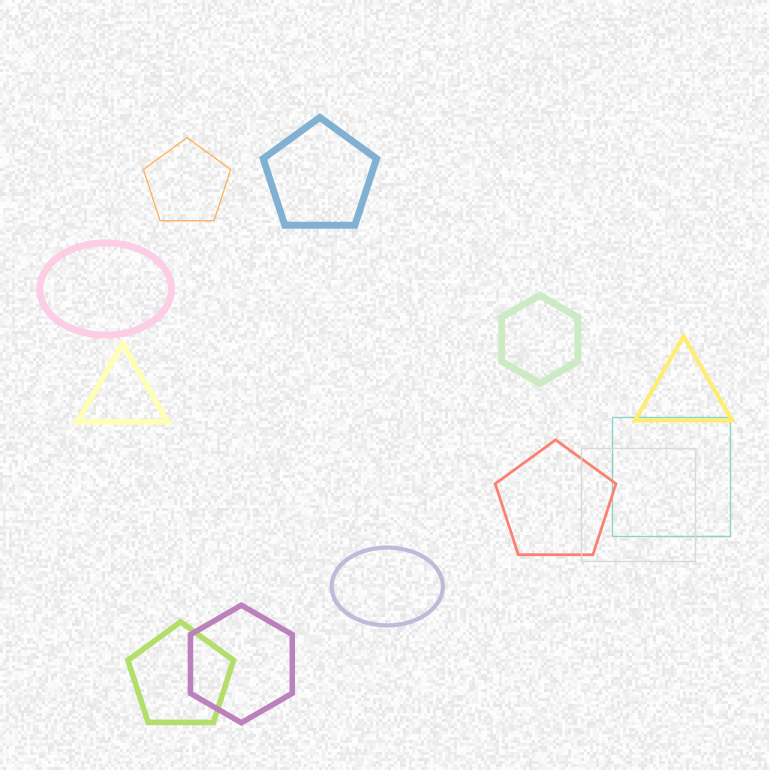[{"shape": "square", "thickness": 0.5, "radius": 0.38, "center": [0.871, 0.381]}, {"shape": "triangle", "thickness": 2, "radius": 0.34, "center": [0.159, 0.486]}, {"shape": "oval", "thickness": 1.5, "radius": 0.36, "center": [0.503, 0.238]}, {"shape": "pentagon", "thickness": 1, "radius": 0.41, "center": [0.722, 0.346]}, {"shape": "pentagon", "thickness": 2.5, "radius": 0.39, "center": [0.415, 0.77]}, {"shape": "pentagon", "thickness": 0.5, "radius": 0.3, "center": [0.243, 0.762]}, {"shape": "pentagon", "thickness": 2, "radius": 0.36, "center": [0.235, 0.12]}, {"shape": "oval", "thickness": 2.5, "radius": 0.43, "center": [0.137, 0.625]}, {"shape": "square", "thickness": 0.5, "radius": 0.37, "center": [0.828, 0.345]}, {"shape": "hexagon", "thickness": 2, "radius": 0.38, "center": [0.313, 0.138]}, {"shape": "hexagon", "thickness": 2.5, "radius": 0.29, "center": [0.701, 0.559]}, {"shape": "triangle", "thickness": 1.5, "radius": 0.36, "center": [0.888, 0.49]}]